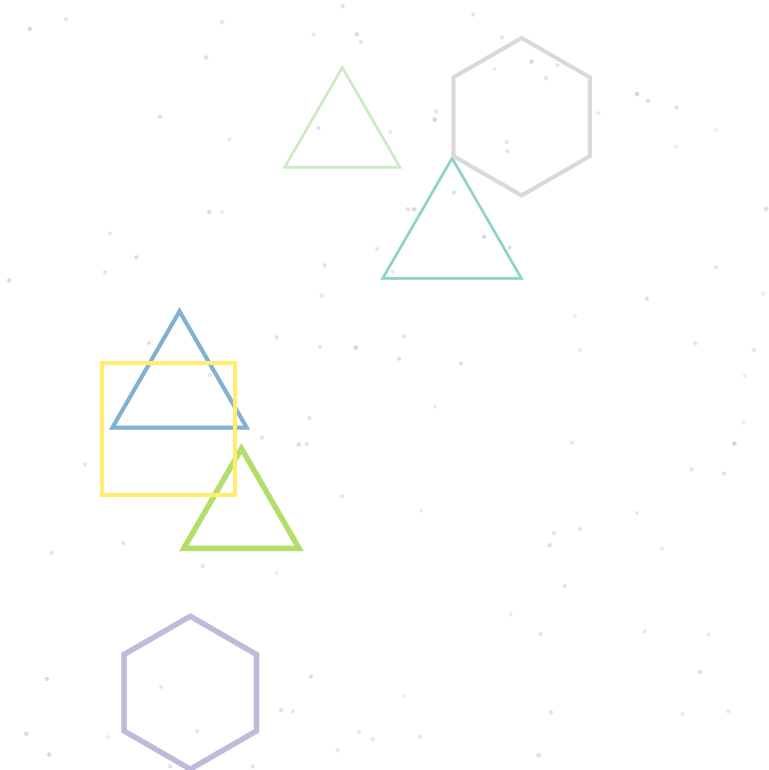[{"shape": "triangle", "thickness": 1, "radius": 0.52, "center": [0.587, 0.69]}, {"shape": "hexagon", "thickness": 2, "radius": 0.5, "center": [0.247, 0.1]}, {"shape": "triangle", "thickness": 1.5, "radius": 0.5, "center": [0.233, 0.495]}, {"shape": "triangle", "thickness": 2, "radius": 0.43, "center": [0.314, 0.331]}, {"shape": "hexagon", "thickness": 1.5, "radius": 0.51, "center": [0.677, 0.848]}, {"shape": "triangle", "thickness": 1, "radius": 0.43, "center": [0.445, 0.826]}, {"shape": "square", "thickness": 1.5, "radius": 0.43, "center": [0.219, 0.443]}]